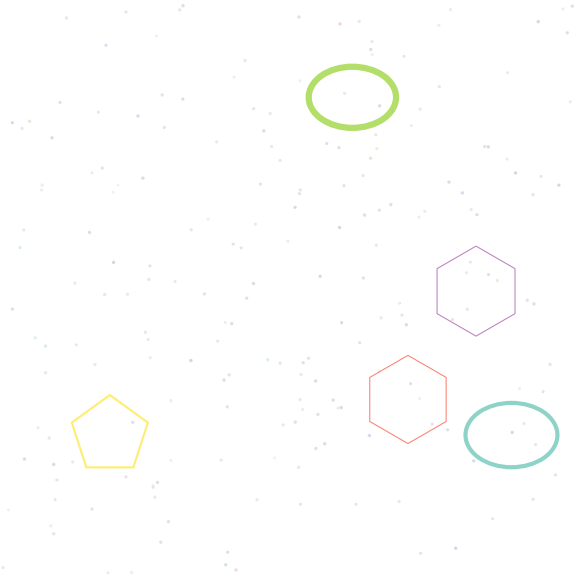[{"shape": "oval", "thickness": 2, "radius": 0.4, "center": [0.886, 0.246]}, {"shape": "hexagon", "thickness": 0.5, "radius": 0.38, "center": [0.706, 0.307]}, {"shape": "oval", "thickness": 3, "radius": 0.38, "center": [0.61, 0.831]}, {"shape": "hexagon", "thickness": 0.5, "radius": 0.39, "center": [0.824, 0.495]}, {"shape": "pentagon", "thickness": 1, "radius": 0.35, "center": [0.19, 0.246]}]